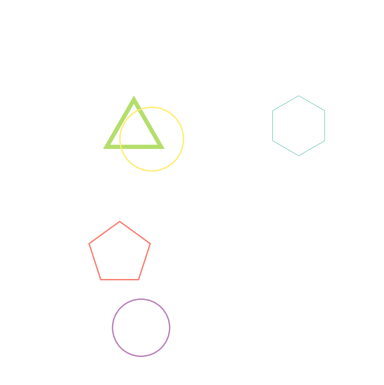[{"shape": "hexagon", "thickness": 0.5, "radius": 0.39, "center": [0.776, 0.673]}, {"shape": "pentagon", "thickness": 1, "radius": 0.42, "center": [0.311, 0.341]}, {"shape": "triangle", "thickness": 3, "radius": 0.41, "center": [0.348, 0.659]}, {"shape": "circle", "thickness": 1, "radius": 0.37, "center": [0.366, 0.149]}, {"shape": "circle", "thickness": 1, "radius": 0.41, "center": [0.394, 0.639]}]